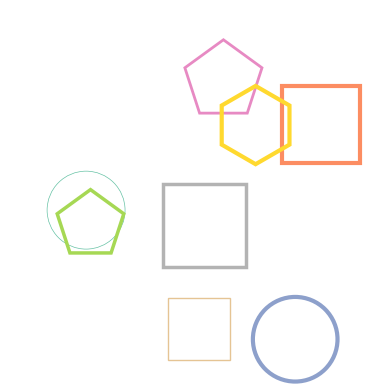[{"shape": "circle", "thickness": 0.5, "radius": 0.51, "center": [0.224, 0.454]}, {"shape": "square", "thickness": 3, "radius": 0.5, "center": [0.833, 0.676]}, {"shape": "circle", "thickness": 3, "radius": 0.55, "center": [0.767, 0.119]}, {"shape": "pentagon", "thickness": 2, "radius": 0.53, "center": [0.58, 0.791]}, {"shape": "pentagon", "thickness": 2.5, "radius": 0.45, "center": [0.235, 0.417]}, {"shape": "hexagon", "thickness": 3, "radius": 0.51, "center": [0.664, 0.675]}, {"shape": "square", "thickness": 1, "radius": 0.4, "center": [0.517, 0.146]}, {"shape": "square", "thickness": 2.5, "radius": 0.54, "center": [0.531, 0.414]}]